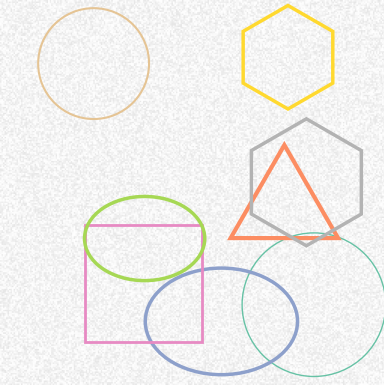[{"shape": "circle", "thickness": 1, "radius": 0.93, "center": [0.815, 0.209]}, {"shape": "triangle", "thickness": 3, "radius": 0.81, "center": [0.739, 0.462]}, {"shape": "oval", "thickness": 2.5, "radius": 0.99, "center": [0.575, 0.165]}, {"shape": "square", "thickness": 2, "radius": 0.76, "center": [0.373, 0.263]}, {"shape": "oval", "thickness": 2.5, "radius": 0.78, "center": [0.376, 0.38]}, {"shape": "hexagon", "thickness": 2.5, "radius": 0.67, "center": [0.748, 0.851]}, {"shape": "circle", "thickness": 1.5, "radius": 0.72, "center": [0.243, 0.835]}, {"shape": "hexagon", "thickness": 2.5, "radius": 0.82, "center": [0.796, 0.526]}]